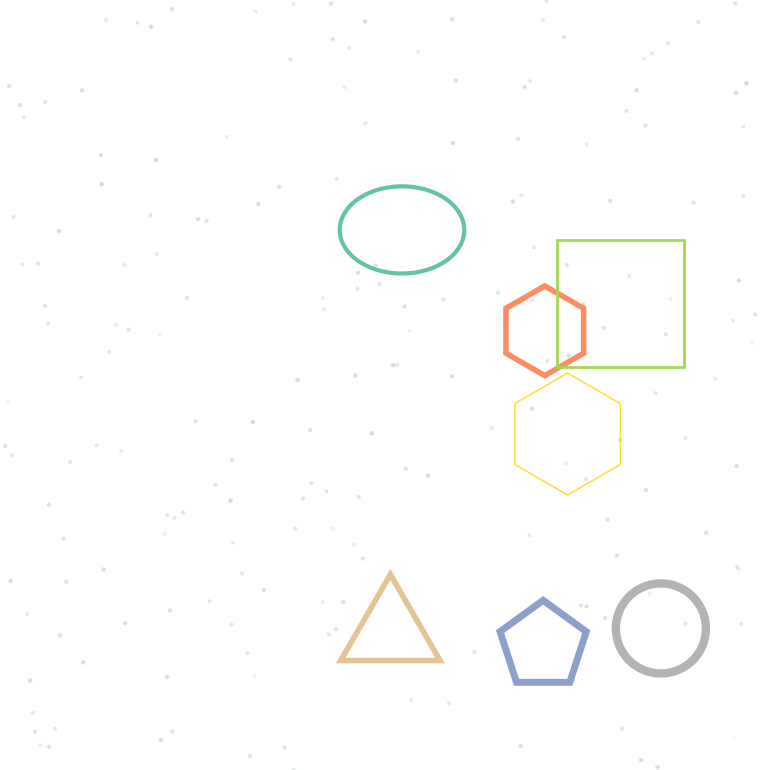[{"shape": "oval", "thickness": 1.5, "radius": 0.4, "center": [0.522, 0.701]}, {"shape": "hexagon", "thickness": 2, "radius": 0.29, "center": [0.708, 0.57]}, {"shape": "pentagon", "thickness": 2.5, "radius": 0.29, "center": [0.705, 0.161]}, {"shape": "square", "thickness": 1, "radius": 0.41, "center": [0.806, 0.606]}, {"shape": "hexagon", "thickness": 0.5, "radius": 0.4, "center": [0.737, 0.436]}, {"shape": "triangle", "thickness": 2, "radius": 0.37, "center": [0.507, 0.179]}, {"shape": "circle", "thickness": 3, "radius": 0.29, "center": [0.858, 0.184]}]